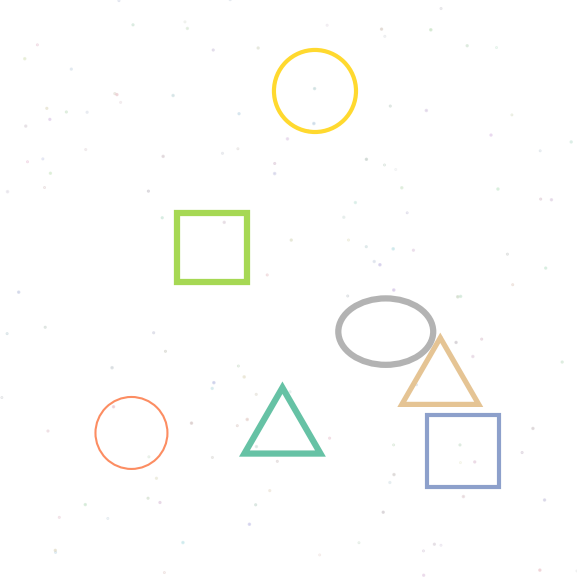[{"shape": "triangle", "thickness": 3, "radius": 0.38, "center": [0.489, 0.252]}, {"shape": "circle", "thickness": 1, "radius": 0.31, "center": [0.228, 0.249]}, {"shape": "square", "thickness": 2, "radius": 0.31, "center": [0.802, 0.218]}, {"shape": "square", "thickness": 3, "radius": 0.3, "center": [0.368, 0.571]}, {"shape": "circle", "thickness": 2, "radius": 0.36, "center": [0.545, 0.842]}, {"shape": "triangle", "thickness": 2.5, "radius": 0.38, "center": [0.762, 0.337]}, {"shape": "oval", "thickness": 3, "radius": 0.41, "center": [0.668, 0.425]}]